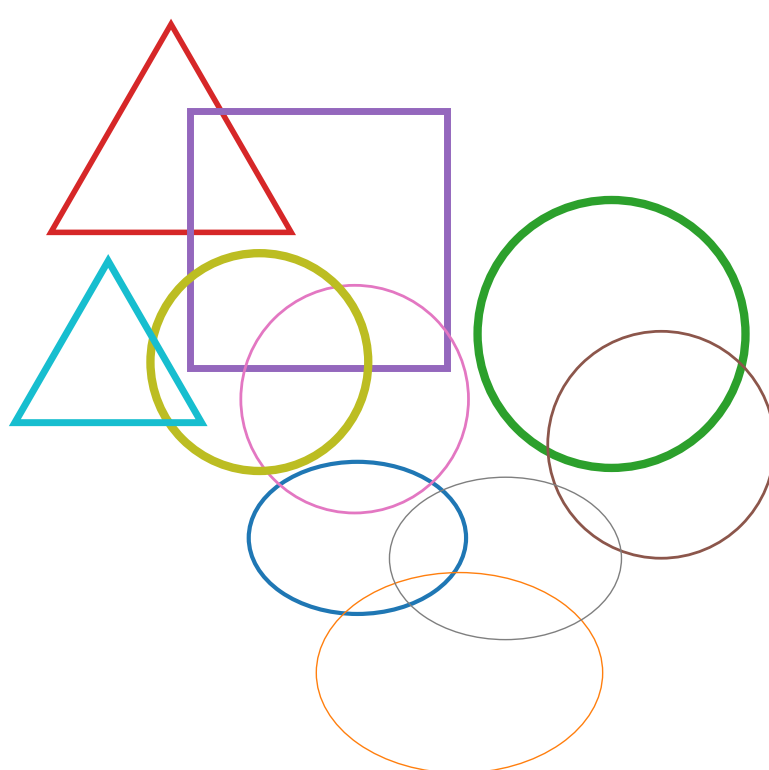[{"shape": "oval", "thickness": 1.5, "radius": 0.71, "center": [0.464, 0.301]}, {"shape": "oval", "thickness": 0.5, "radius": 0.93, "center": [0.597, 0.126]}, {"shape": "circle", "thickness": 3, "radius": 0.87, "center": [0.794, 0.566]}, {"shape": "triangle", "thickness": 2, "radius": 0.9, "center": [0.222, 0.788]}, {"shape": "square", "thickness": 2.5, "radius": 0.83, "center": [0.414, 0.689]}, {"shape": "circle", "thickness": 1, "radius": 0.74, "center": [0.859, 0.422]}, {"shape": "circle", "thickness": 1, "radius": 0.74, "center": [0.461, 0.482]}, {"shape": "oval", "thickness": 0.5, "radius": 0.75, "center": [0.656, 0.275]}, {"shape": "circle", "thickness": 3, "radius": 0.71, "center": [0.337, 0.53]}, {"shape": "triangle", "thickness": 2.5, "radius": 0.7, "center": [0.141, 0.521]}]